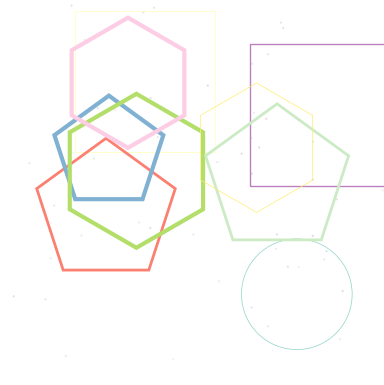[{"shape": "circle", "thickness": 0.5, "radius": 0.72, "center": [0.771, 0.236]}, {"shape": "square", "thickness": 0.5, "radius": 0.91, "center": [0.377, 0.788]}, {"shape": "pentagon", "thickness": 2, "radius": 0.95, "center": [0.275, 0.452]}, {"shape": "pentagon", "thickness": 3, "radius": 0.74, "center": [0.283, 0.603]}, {"shape": "hexagon", "thickness": 3, "radius": 1.0, "center": [0.354, 0.556]}, {"shape": "hexagon", "thickness": 3, "radius": 0.84, "center": [0.332, 0.785]}, {"shape": "square", "thickness": 1, "radius": 0.92, "center": [0.833, 0.702]}, {"shape": "pentagon", "thickness": 2, "radius": 0.98, "center": [0.72, 0.535]}, {"shape": "hexagon", "thickness": 0.5, "radius": 0.84, "center": [0.667, 0.616]}]